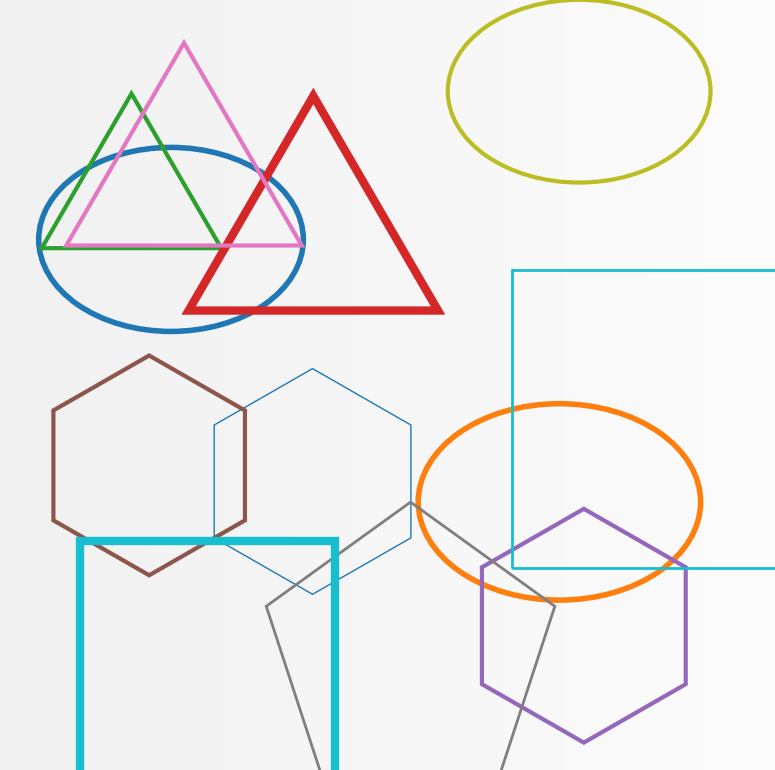[{"shape": "hexagon", "thickness": 0.5, "radius": 0.73, "center": [0.403, 0.375]}, {"shape": "oval", "thickness": 2, "radius": 0.85, "center": [0.221, 0.689]}, {"shape": "oval", "thickness": 2, "radius": 0.91, "center": [0.722, 0.348]}, {"shape": "triangle", "thickness": 1.5, "radius": 0.67, "center": [0.17, 0.745]}, {"shape": "triangle", "thickness": 3, "radius": 0.93, "center": [0.404, 0.69]}, {"shape": "hexagon", "thickness": 1.5, "radius": 0.76, "center": [0.753, 0.187]}, {"shape": "hexagon", "thickness": 1.5, "radius": 0.71, "center": [0.192, 0.396]}, {"shape": "triangle", "thickness": 1.5, "radius": 0.88, "center": [0.237, 0.769]}, {"shape": "pentagon", "thickness": 1, "radius": 0.98, "center": [0.53, 0.152]}, {"shape": "oval", "thickness": 1.5, "radius": 0.85, "center": [0.747, 0.882]}, {"shape": "square", "thickness": 3, "radius": 0.82, "center": [0.268, 0.133]}, {"shape": "square", "thickness": 1, "radius": 0.97, "center": [0.854, 0.456]}]